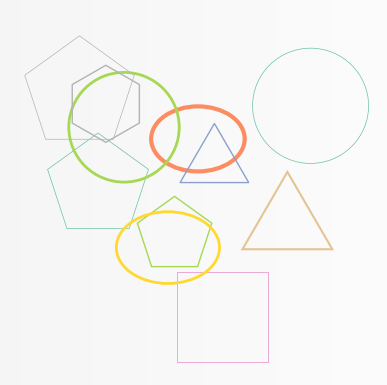[{"shape": "pentagon", "thickness": 0.5, "radius": 0.68, "center": [0.253, 0.518]}, {"shape": "circle", "thickness": 0.5, "radius": 0.75, "center": [0.802, 0.725]}, {"shape": "oval", "thickness": 3, "radius": 0.6, "center": [0.511, 0.639]}, {"shape": "triangle", "thickness": 1, "radius": 0.51, "center": [0.553, 0.577]}, {"shape": "square", "thickness": 0.5, "radius": 0.58, "center": [0.574, 0.175]}, {"shape": "circle", "thickness": 2, "radius": 0.71, "center": [0.32, 0.669]}, {"shape": "pentagon", "thickness": 1, "radius": 0.5, "center": [0.451, 0.389]}, {"shape": "oval", "thickness": 2, "radius": 0.67, "center": [0.433, 0.357]}, {"shape": "triangle", "thickness": 1.5, "radius": 0.67, "center": [0.742, 0.42]}, {"shape": "pentagon", "thickness": 0.5, "radius": 0.74, "center": [0.205, 0.758]}, {"shape": "hexagon", "thickness": 1, "radius": 0.5, "center": [0.273, 0.73]}]